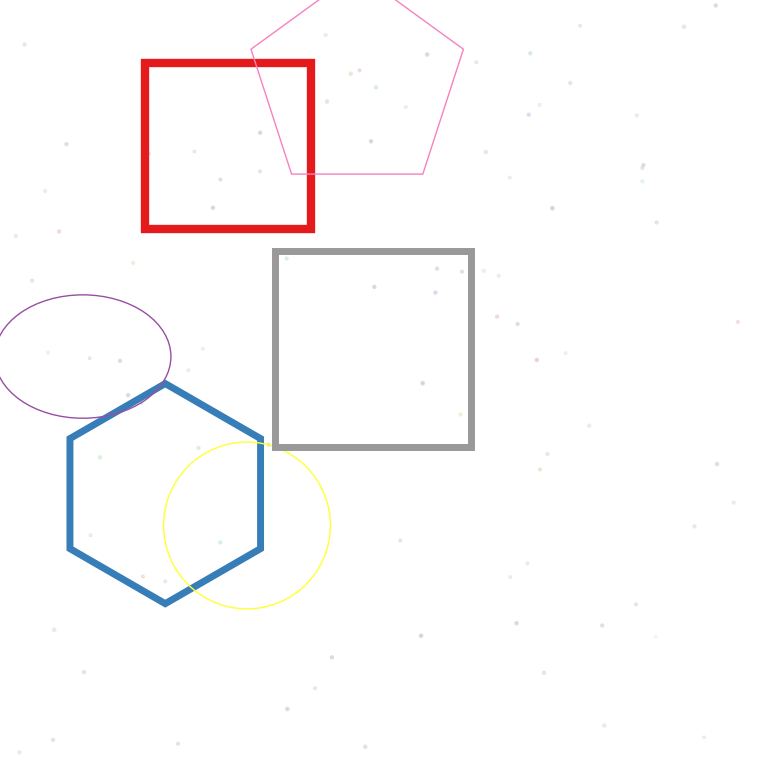[{"shape": "square", "thickness": 3, "radius": 0.54, "center": [0.296, 0.811]}, {"shape": "hexagon", "thickness": 2.5, "radius": 0.71, "center": [0.215, 0.359]}, {"shape": "oval", "thickness": 0.5, "radius": 0.57, "center": [0.108, 0.537]}, {"shape": "circle", "thickness": 0.5, "radius": 0.54, "center": [0.321, 0.318]}, {"shape": "pentagon", "thickness": 0.5, "radius": 0.73, "center": [0.464, 0.891]}, {"shape": "square", "thickness": 2.5, "radius": 0.63, "center": [0.484, 0.547]}]